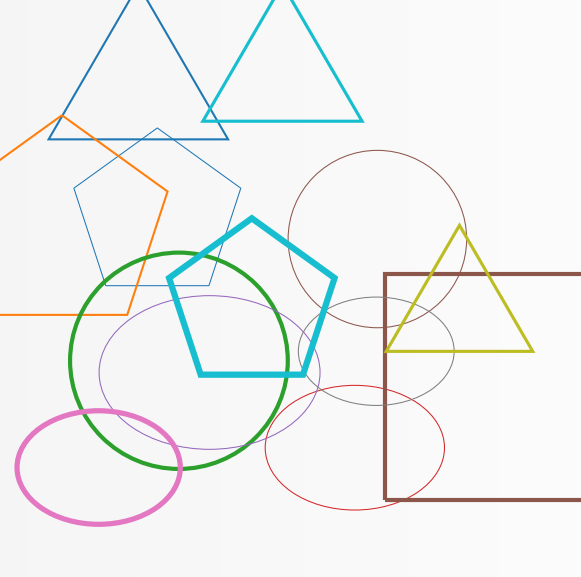[{"shape": "pentagon", "thickness": 0.5, "radius": 0.75, "center": [0.271, 0.627]}, {"shape": "triangle", "thickness": 1, "radius": 0.89, "center": [0.238, 0.847]}, {"shape": "pentagon", "thickness": 1, "radius": 0.96, "center": [0.107, 0.608]}, {"shape": "circle", "thickness": 2, "radius": 0.94, "center": [0.308, 0.374]}, {"shape": "oval", "thickness": 0.5, "radius": 0.77, "center": [0.61, 0.224]}, {"shape": "oval", "thickness": 0.5, "radius": 0.95, "center": [0.361, 0.354]}, {"shape": "circle", "thickness": 0.5, "radius": 0.77, "center": [0.649, 0.585]}, {"shape": "square", "thickness": 2, "radius": 0.98, "center": [0.859, 0.329]}, {"shape": "oval", "thickness": 2.5, "radius": 0.7, "center": [0.17, 0.19]}, {"shape": "oval", "thickness": 0.5, "radius": 0.67, "center": [0.647, 0.391]}, {"shape": "triangle", "thickness": 1.5, "radius": 0.73, "center": [0.791, 0.463]}, {"shape": "pentagon", "thickness": 3, "radius": 0.75, "center": [0.433, 0.471]}, {"shape": "triangle", "thickness": 1.5, "radius": 0.79, "center": [0.486, 0.868]}]